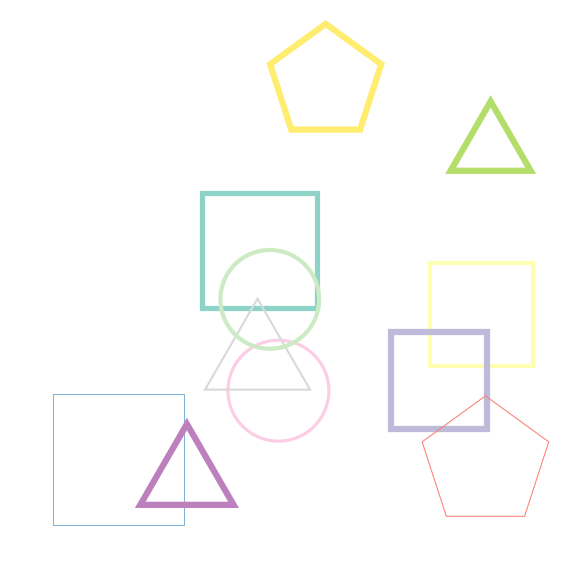[{"shape": "square", "thickness": 2.5, "radius": 0.5, "center": [0.449, 0.565]}, {"shape": "square", "thickness": 2, "radius": 0.44, "center": [0.834, 0.454]}, {"shape": "square", "thickness": 3, "radius": 0.42, "center": [0.76, 0.341]}, {"shape": "pentagon", "thickness": 0.5, "radius": 0.58, "center": [0.841, 0.198]}, {"shape": "square", "thickness": 0.5, "radius": 0.57, "center": [0.205, 0.204]}, {"shape": "triangle", "thickness": 3, "radius": 0.4, "center": [0.85, 0.743]}, {"shape": "circle", "thickness": 1.5, "radius": 0.44, "center": [0.482, 0.323]}, {"shape": "triangle", "thickness": 1, "radius": 0.53, "center": [0.446, 0.377]}, {"shape": "triangle", "thickness": 3, "radius": 0.47, "center": [0.324, 0.172]}, {"shape": "circle", "thickness": 2, "radius": 0.43, "center": [0.467, 0.481]}, {"shape": "pentagon", "thickness": 3, "radius": 0.51, "center": [0.564, 0.857]}]